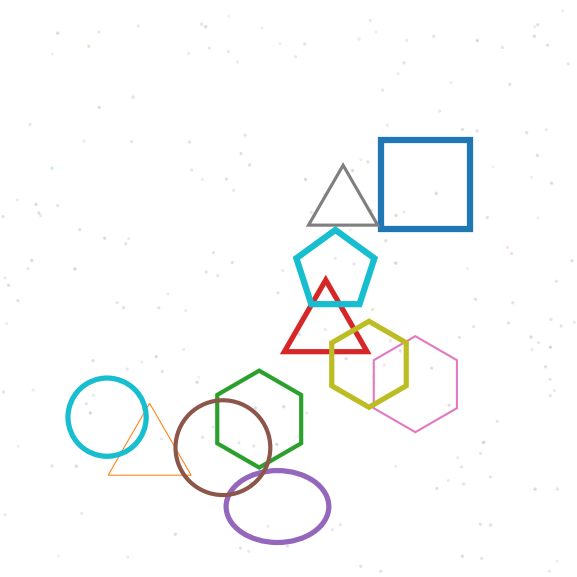[{"shape": "square", "thickness": 3, "radius": 0.38, "center": [0.737, 0.679]}, {"shape": "triangle", "thickness": 0.5, "radius": 0.41, "center": [0.259, 0.218]}, {"shape": "hexagon", "thickness": 2, "radius": 0.42, "center": [0.449, 0.273]}, {"shape": "triangle", "thickness": 2.5, "radius": 0.41, "center": [0.564, 0.432]}, {"shape": "oval", "thickness": 2.5, "radius": 0.44, "center": [0.48, 0.122]}, {"shape": "circle", "thickness": 2, "radius": 0.41, "center": [0.386, 0.224]}, {"shape": "hexagon", "thickness": 1, "radius": 0.42, "center": [0.719, 0.334]}, {"shape": "triangle", "thickness": 1.5, "radius": 0.35, "center": [0.594, 0.644]}, {"shape": "hexagon", "thickness": 2.5, "radius": 0.37, "center": [0.639, 0.368]}, {"shape": "circle", "thickness": 2.5, "radius": 0.34, "center": [0.185, 0.277]}, {"shape": "pentagon", "thickness": 3, "radius": 0.36, "center": [0.581, 0.53]}]